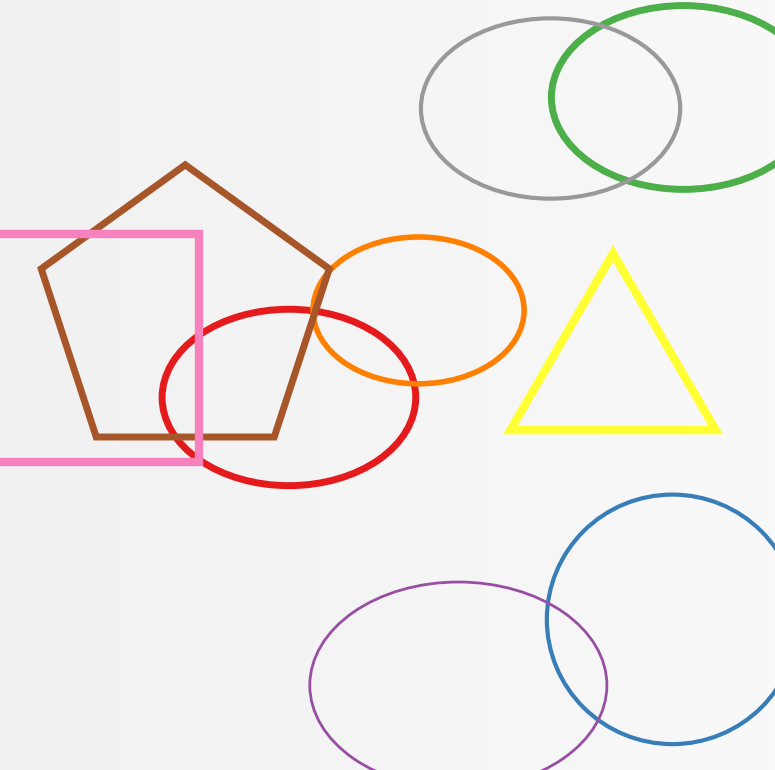[{"shape": "oval", "thickness": 2.5, "radius": 0.82, "center": [0.373, 0.484]}, {"shape": "circle", "thickness": 1.5, "radius": 0.81, "center": [0.868, 0.196]}, {"shape": "oval", "thickness": 2.5, "radius": 0.85, "center": [0.882, 0.873]}, {"shape": "oval", "thickness": 1, "radius": 0.96, "center": [0.591, 0.11]}, {"shape": "oval", "thickness": 2, "radius": 0.68, "center": [0.54, 0.597]}, {"shape": "triangle", "thickness": 3, "radius": 0.77, "center": [0.791, 0.518]}, {"shape": "pentagon", "thickness": 2.5, "radius": 0.98, "center": [0.239, 0.591]}, {"shape": "square", "thickness": 3, "radius": 0.74, "center": [0.109, 0.548]}, {"shape": "oval", "thickness": 1.5, "radius": 0.84, "center": [0.71, 0.859]}]